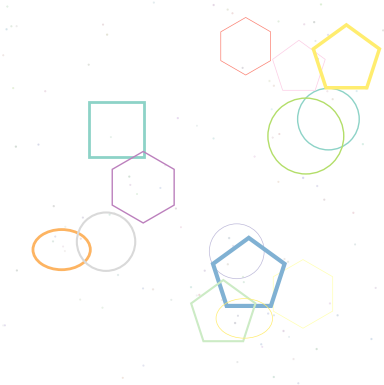[{"shape": "square", "thickness": 2, "radius": 0.36, "center": [0.302, 0.664]}, {"shape": "circle", "thickness": 1, "radius": 0.4, "center": [0.853, 0.691]}, {"shape": "hexagon", "thickness": 0.5, "radius": 0.45, "center": [0.787, 0.237]}, {"shape": "circle", "thickness": 0.5, "radius": 0.36, "center": [0.615, 0.347]}, {"shape": "hexagon", "thickness": 0.5, "radius": 0.37, "center": [0.638, 0.88]}, {"shape": "pentagon", "thickness": 3, "radius": 0.49, "center": [0.646, 0.284]}, {"shape": "oval", "thickness": 2, "radius": 0.37, "center": [0.16, 0.352]}, {"shape": "circle", "thickness": 1, "radius": 0.49, "center": [0.794, 0.647]}, {"shape": "pentagon", "thickness": 0.5, "radius": 0.36, "center": [0.776, 0.824]}, {"shape": "circle", "thickness": 1.5, "radius": 0.38, "center": [0.275, 0.372]}, {"shape": "hexagon", "thickness": 1, "radius": 0.46, "center": [0.372, 0.514]}, {"shape": "pentagon", "thickness": 1.5, "radius": 0.44, "center": [0.58, 0.185]}, {"shape": "oval", "thickness": 0.5, "radius": 0.37, "center": [0.635, 0.173]}, {"shape": "pentagon", "thickness": 2.5, "radius": 0.45, "center": [0.9, 0.845]}]